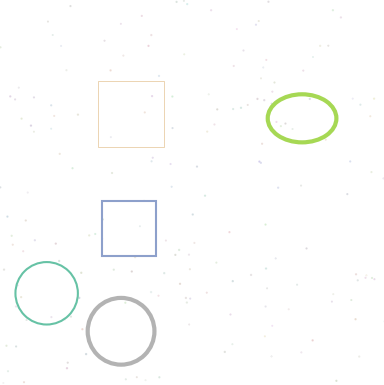[{"shape": "circle", "thickness": 1.5, "radius": 0.41, "center": [0.121, 0.238]}, {"shape": "square", "thickness": 1.5, "radius": 0.35, "center": [0.335, 0.407]}, {"shape": "oval", "thickness": 3, "radius": 0.45, "center": [0.785, 0.693]}, {"shape": "square", "thickness": 0.5, "radius": 0.43, "center": [0.34, 0.704]}, {"shape": "circle", "thickness": 3, "radius": 0.43, "center": [0.314, 0.14]}]